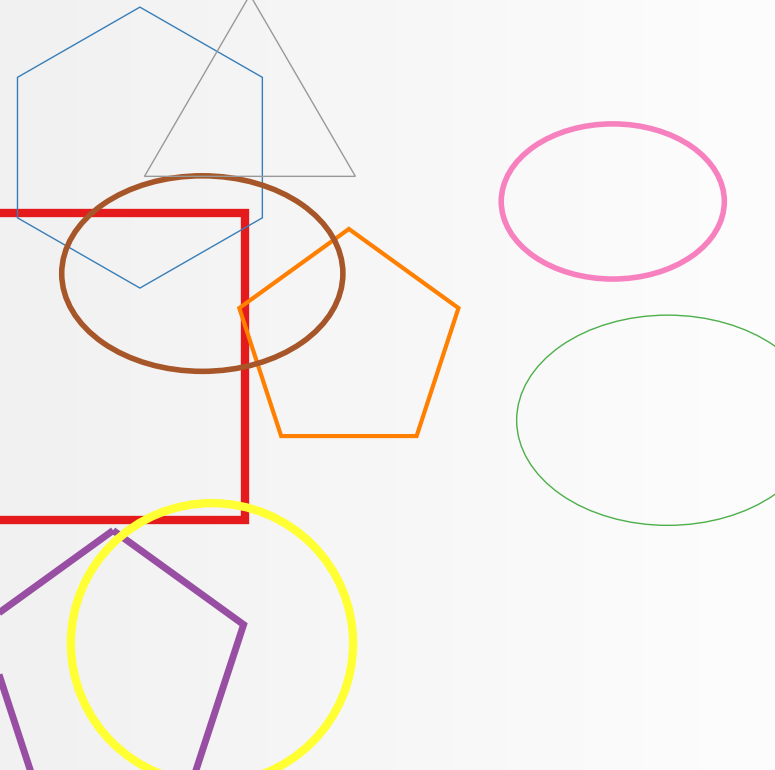[{"shape": "square", "thickness": 3, "radius": 1.0, "center": [0.116, 0.524]}, {"shape": "hexagon", "thickness": 0.5, "radius": 0.91, "center": [0.181, 0.808]}, {"shape": "oval", "thickness": 0.5, "radius": 0.98, "center": [0.862, 0.454]}, {"shape": "pentagon", "thickness": 2.5, "radius": 0.89, "center": [0.146, 0.134]}, {"shape": "pentagon", "thickness": 1.5, "radius": 0.74, "center": [0.45, 0.554]}, {"shape": "circle", "thickness": 3, "radius": 0.91, "center": [0.274, 0.165]}, {"shape": "oval", "thickness": 2, "radius": 0.91, "center": [0.261, 0.645]}, {"shape": "oval", "thickness": 2, "radius": 0.72, "center": [0.791, 0.738]}, {"shape": "triangle", "thickness": 0.5, "radius": 0.79, "center": [0.322, 0.85]}]